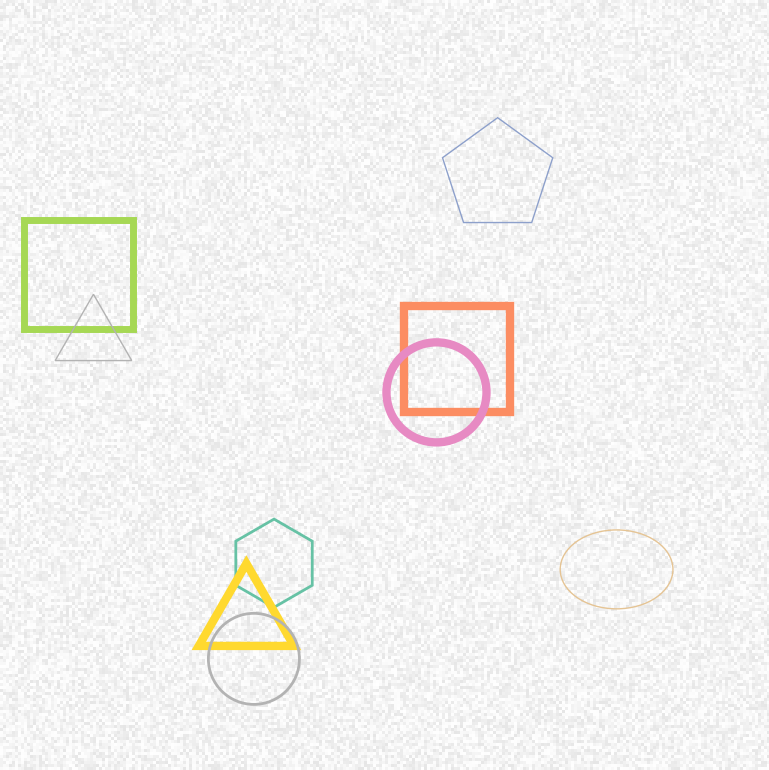[{"shape": "hexagon", "thickness": 1, "radius": 0.29, "center": [0.356, 0.269]}, {"shape": "square", "thickness": 3, "radius": 0.35, "center": [0.594, 0.533]}, {"shape": "pentagon", "thickness": 0.5, "radius": 0.38, "center": [0.646, 0.772]}, {"shape": "circle", "thickness": 3, "radius": 0.32, "center": [0.567, 0.49]}, {"shape": "square", "thickness": 2.5, "radius": 0.36, "center": [0.102, 0.644]}, {"shape": "triangle", "thickness": 3, "radius": 0.36, "center": [0.32, 0.197]}, {"shape": "oval", "thickness": 0.5, "radius": 0.37, "center": [0.801, 0.261]}, {"shape": "triangle", "thickness": 0.5, "radius": 0.29, "center": [0.121, 0.56]}, {"shape": "circle", "thickness": 1, "radius": 0.3, "center": [0.33, 0.144]}]